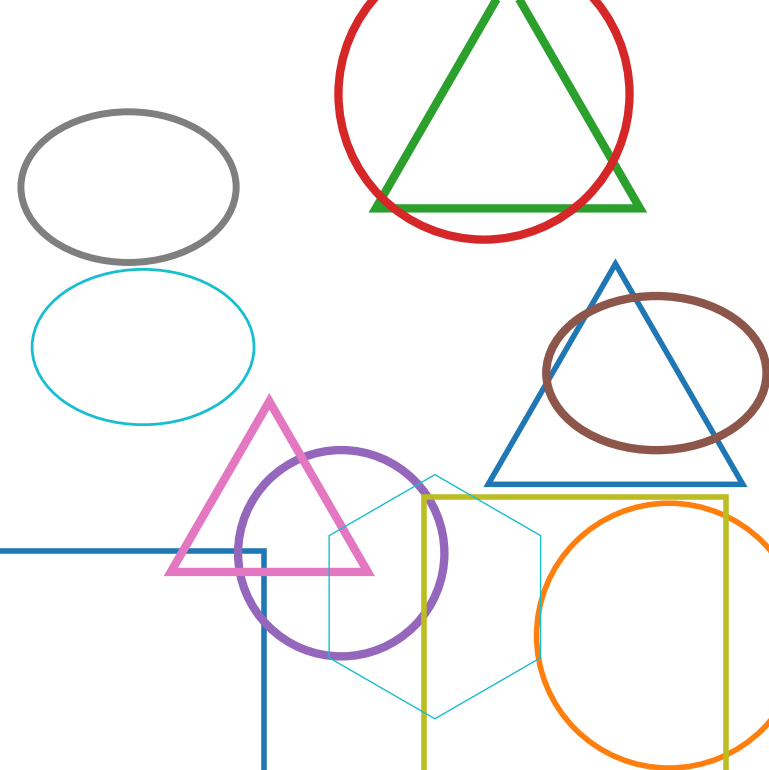[{"shape": "triangle", "thickness": 2, "radius": 0.95, "center": [0.799, 0.466]}, {"shape": "square", "thickness": 2, "radius": 0.89, "center": [0.165, 0.107]}, {"shape": "circle", "thickness": 2, "radius": 0.86, "center": [0.869, 0.175]}, {"shape": "triangle", "thickness": 3, "radius": 0.99, "center": [0.66, 0.828]}, {"shape": "circle", "thickness": 3, "radius": 0.95, "center": [0.629, 0.878]}, {"shape": "circle", "thickness": 3, "radius": 0.67, "center": [0.443, 0.282]}, {"shape": "oval", "thickness": 3, "radius": 0.72, "center": [0.852, 0.515]}, {"shape": "triangle", "thickness": 3, "radius": 0.74, "center": [0.35, 0.331]}, {"shape": "oval", "thickness": 2.5, "radius": 0.7, "center": [0.167, 0.757]}, {"shape": "square", "thickness": 2, "radius": 0.98, "center": [0.747, 0.159]}, {"shape": "hexagon", "thickness": 0.5, "radius": 0.79, "center": [0.565, 0.225]}, {"shape": "oval", "thickness": 1, "radius": 0.72, "center": [0.186, 0.549]}]